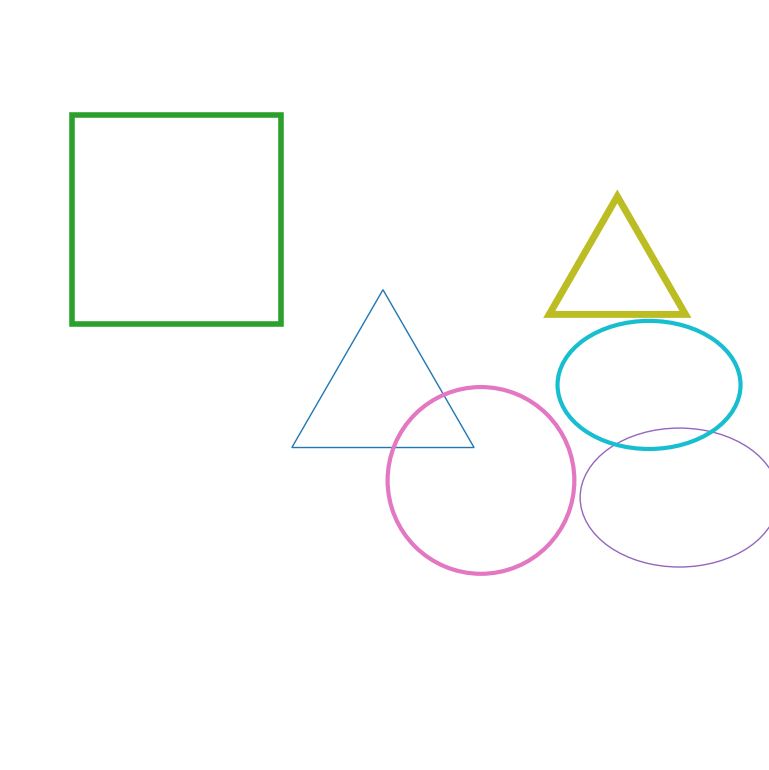[{"shape": "triangle", "thickness": 0.5, "radius": 0.68, "center": [0.497, 0.487]}, {"shape": "square", "thickness": 2, "radius": 0.68, "center": [0.23, 0.715]}, {"shape": "oval", "thickness": 0.5, "radius": 0.64, "center": [0.882, 0.354]}, {"shape": "circle", "thickness": 1.5, "radius": 0.61, "center": [0.625, 0.376]}, {"shape": "triangle", "thickness": 2.5, "radius": 0.51, "center": [0.802, 0.643]}, {"shape": "oval", "thickness": 1.5, "radius": 0.59, "center": [0.843, 0.5]}]